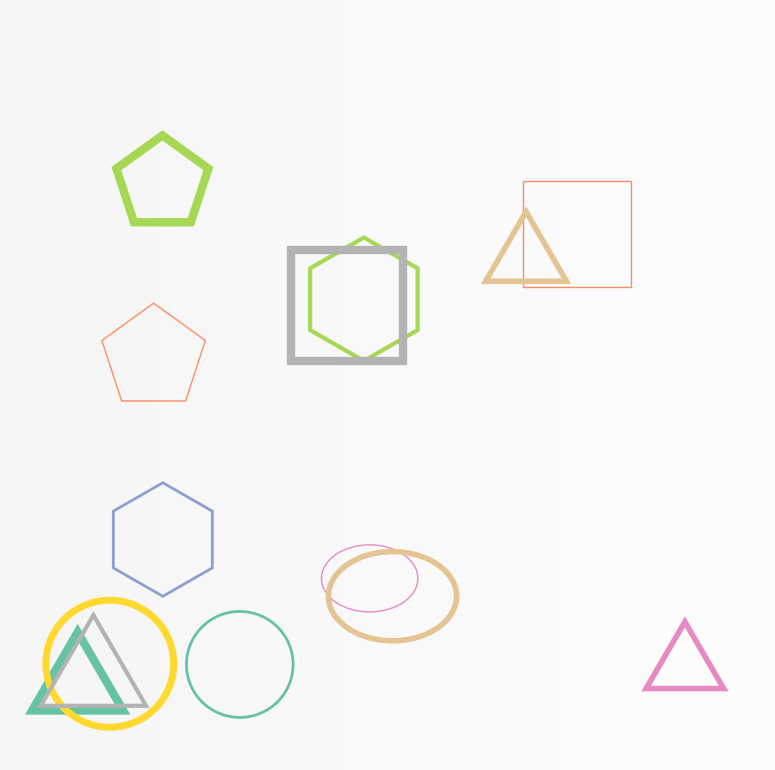[{"shape": "circle", "thickness": 1, "radius": 0.34, "center": [0.309, 0.137]}, {"shape": "triangle", "thickness": 3, "radius": 0.34, "center": [0.1, 0.111]}, {"shape": "square", "thickness": 0.5, "radius": 0.35, "center": [0.745, 0.696]}, {"shape": "pentagon", "thickness": 0.5, "radius": 0.35, "center": [0.198, 0.536]}, {"shape": "hexagon", "thickness": 1, "radius": 0.37, "center": [0.21, 0.299]}, {"shape": "triangle", "thickness": 2, "radius": 0.29, "center": [0.884, 0.135]}, {"shape": "oval", "thickness": 0.5, "radius": 0.31, "center": [0.477, 0.249]}, {"shape": "pentagon", "thickness": 3, "radius": 0.31, "center": [0.21, 0.762]}, {"shape": "hexagon", "thickness": 1.5, "radius": 0.4, "center": [0.47, 0.611]}, {"shape": "circle", "thickness": 2.5, "radius": 0.41, "center": [0.142, 0.138]}, {"shape": "triangle", "thickness": 2, "radius": 0.3, "center": [0.679, 0.665]}, {"shape": "oval", "thickness": 2, "radius": 0.41, "center": [0.506, 0.226]}, {"shape": "square", "thickness": 3, "radius": 0.36, "center": [0.447, 0.604]}, {"shape": "triangle", "thickness": 1.5, "radius": 0.39, "center": [0.121, 0.123]}]